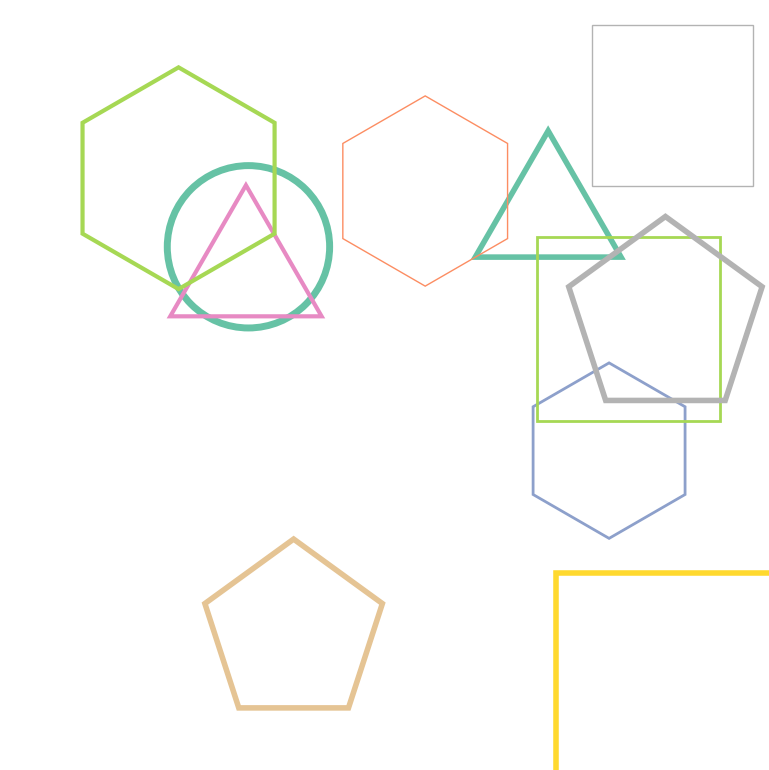[{"shape": "circle", "thickness": 2.5, "radius": 0.53, "center": [0.323, 0.68]}, {"shape": "triangle", "thickness": 2, "radius": 0.55, "center": [0.712, 0.721]}, {"shape": "hexagon", "thickness": 0.5, "radius": 0.62, "center": [0.552, 0.752]}, {"shape": "hexagon", "thickness": 1, "radius": 0.57, "center": [0.791, 0.415]}, {"shape": "triangle", "thickness": 1.5, "radius": 0.57, "center": [0.319, 0.646]}, {"shape": "hexagon", "thickness": 1.5, "radius": 0.72, "center": [0.232, 0.769]}, {"shape": "square", "thickness": 1, "radius": 0.59, "center": [0.816, 0.573]}, {"shape": "square", "thickness": 2, "radius": 0.7, "center": [0.863, 0.115]}, {"shape": "pentagon", "thickness": 2, "radius": 0.61, "center": [0.381, 0.179]}, {"shape": "square", "thickness": 0.5, "radius": 0.52, "center": [0.873, 0.863]}, {"shape": "pentagon", "thickness": 2, "radius": 0.66, "center": [0.864, 0.587]}]